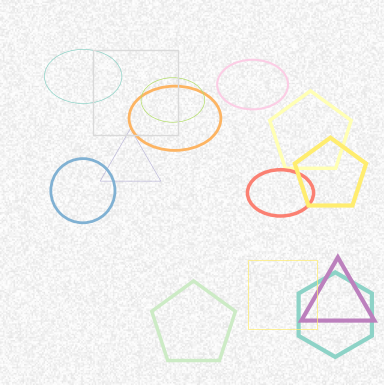[{"shape": "oval", "thickness": 0.5, "radius": 0.5, "center": [0.216, 0.801]}, {"shape": "hexagon", "thickness": 3, "radius": 0.55, "center": [0.871, 0.183]}, {"shape": "pentagon", "thickness": 2.5, "radius": 0.56, "center": [0.806, 0.653]}, {"shape": "triangle", "thickness": 0.5, "radius": 0.46, "center": [0.339, 0.575]}, {"shape": "oval", "thickness": 2.5, "radius": 0.43, "center": [0.729, 0.499]}, {"shape": "circle", "thickness": 2, "radius": 0.42, "center": [0.215, 0.505]}, {"shape": "oval", "thickness": 2, "radius": 0.6, "center": [0.454, 0.693]}, {"shape": "oval", "thickness": 0.5, "radius": 0.41, "center": [0.449, 0.74]}, {"shape": "oval", "thickness": 1.5, "radius": 0.46, "center": [0.656, 0.78]}, {"shape": "square", "thickness": 1, "radius": 0.55, "center": [0.352, 0.759]}, {"shape": "triangle", "thickness": 3, "radius": 0.55, "center": [0.878, 0.222]}, {"shape": "pentagon", "thickness": 2.5, "radius": 0.57, "center": [0.503, 0.156]}, {"shape": "square", "thickness": 0.5, "radius": 0.45, "center": [0.734, 0.234]}, {"shape": "pentagon", "thickness": 3, "radius": 0.49, "center": [0.858, 0.545]}]